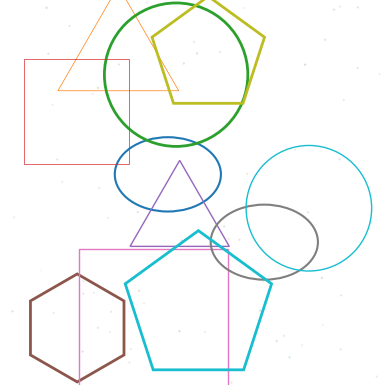[{"shape": "oval", "thickness": 1.5, "radius": 0.69, "center": [0.436, 0.547]}, {"shape": "triangle", "thickness": 0.5, "radius": 0.91, "center": [0.307, 0.855]}, {"shape": "circle", "thickness": 2, "radius": 0.93, "center": [0.457, 0.806]}, {"shape": "square", "thickness": 0.5, "radius": 0.68, "center": [0.199, 0.71]}, {"shape": "triangle", "thickness": 1, "radius": 0.74, "center": [0.467, 0.434]}, {"shape": "hexagon", "thickness": 2, "radius": 0.7, "center": [0.201, 0.148]}, {"shape": "square", "thickness": 1, "radius": 0.96, "center": [0.398, 0.16]}, {"shape": "oval", "thickness": 1.5, "radius": 0.7, "center": [0.687, 0.371]}, {"shape": "pentagon", "thickness": 2, "radius": 0.77, "center": [0.541, 0.856]}, {"shape": "circle", "thickness": 1, "radius": 0.82, "center": [0.802, 0.459]}, {"shape": "pentagon", "thickness": 2, "radius": 1.0, "center": [0.515, 0.201]}]